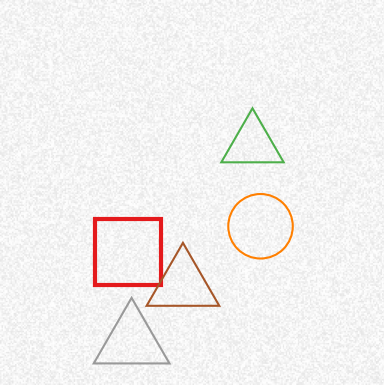[{"shape": "square", "thickness": 3, "radius": 0.43, "center": [0.332, 0.346]}, {"shape": "triangle", "thickness": 1.5, "radius": 0.47, "center": [0.656, 0.625]}, {"shape": "circle", "thickness": 1.5, "radius": 0.42, "center": [0.677, 0.412]}, {"shape": "triangle", "thickness": 1.5, "radius": 0.54, "center": [0.475, 0.26]}, {"shape": "triangle", "thickness": 1.5, "radius": 0.57, "center": [0.342, 0.113]}]